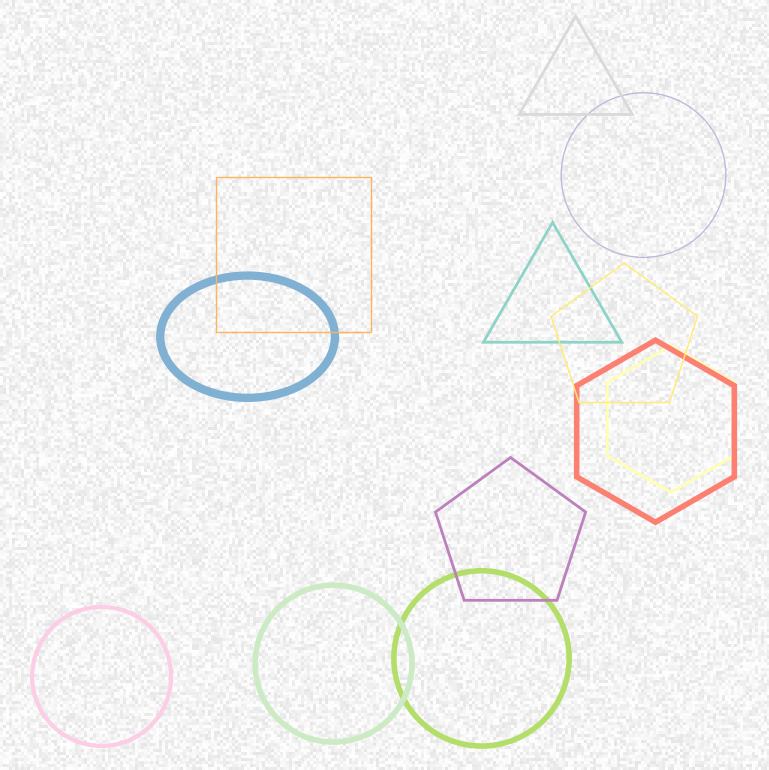[{"shape": "triangle", "thickness": 1, "radius": 0.52, "center": [0.718, 0.607]}, {"shape": "hexagon", "thickness": 1, "radius": 0.48, "center": [0.871, 0.456]}, {"shape": "circle", "thickness": 0.5, "radius": 0.53, "center": [0.836, 0.773]}, {"shape": "hexagon", "thickness": 2, "radius": 0.59, "center": [0.851, 0.44]}, {"shape": "oval", "thickness": 3, "radius": 0.57, "center": [0.322, 0.563]}, {"shape": "square", "thickness": 0.5, "radius": 0.5, "center": [0.381, 0.67]}, {"shape": "circle", "thickness": 2, "radius": 0.57, "center": [0.625, 0.145]}, {"shape": "circle", "thickness": 1.5, "radius": 0.45, "center": [0.132, 0.121]}, {"shape": "triangle", "thickness": 1, "radius": 0.42, "center": [0.748, 0.894]}, {"shape": "pentagon", "thickness": 1, "radius": 0.51, "center": [0.663, 0.303]}, {"shape": "circle", "thickness": 2, "radius": 0.51, "center": [0.433, 0.138]}, {"shape": "pentagon", "thickness": 0.5, "radius": 0.5, "center": [0.811, 0.558]}]